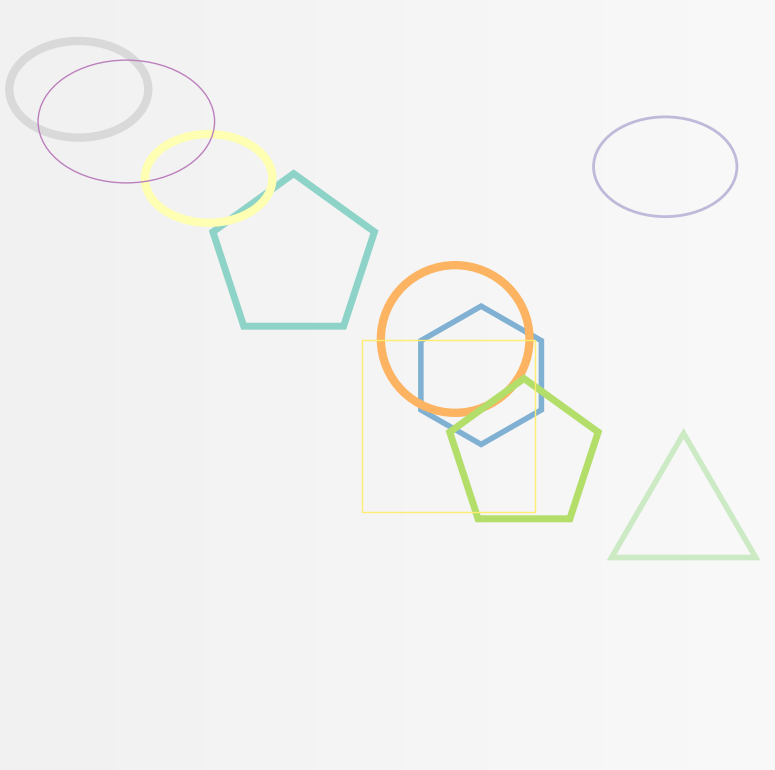[{"shape": "pentagon", "thickness": 2.5, "radius": 0.55, "center": [0.379, 0.665]}, {"shape": "oval", "thickness": 3, "radius": 0.41, "center": [0.269, 0.768]}, {"shape": "oval", "thickness": 1, "radius": 0.46, "center": [0.858, 0.783]}, {"shape": "hexagon", "thickness": 2, "radius": 0.45, "center": [0.621, 0.513]}, {"shape": "circle", "thickness": 3, "radius": 0.48, "center": [0.587, 0.56]}, {"shape": "pentagon", "thickness": 2.5, "radius": 0.5, "center": [0.676, 0.408]}, {"shape": "oval", "thickness": 3, "radius": 0.45, "center": [0.102, 0.884]}, {"shape": "oval", "thickness": 0.5, "radius": 0.57, "center": [0.163, 0.842]}, {"shape": "triangle", "thickness": 2, "radius": 0.54, "center": [0.882, 0.33]}, {"shape": "square", "thickness": 0.5, "radius": 0.56, "center": [0.579, 0.447]}]